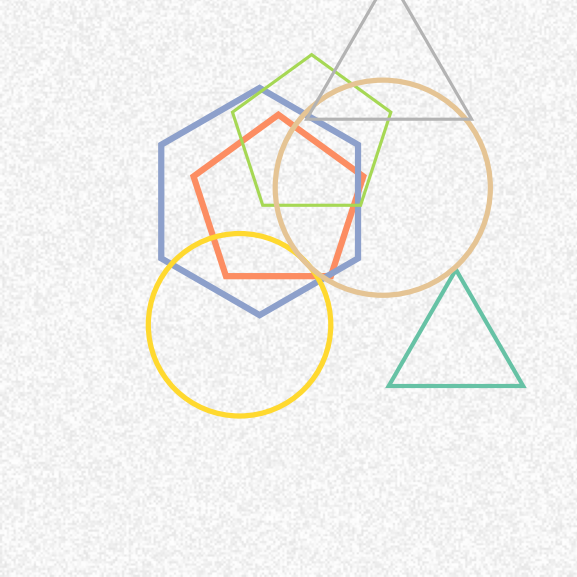[{"shape": "triangle", "thickness": 2, "radius": 0.67, "center": [0.789, 0.398]}, {"shape": "pentagon", "thickness": 3, "radius": 0.77, "center": [0.482, 0.646]}, {"shape": "hexagon", "thickness": 3, "radius": 0.98, "center": [0.45, 0.65]}, {"shape": "pentagon", "thickness": 1.5, "radius": 0.72, "center": [0.54, 0.76]}, {"shape": "circle", "thickness": 2.5, "radius": 0.79, "center": [0.415, 0.437]}, {"shape": "circle", "thickness": 2.5, "radius": 0.93, "center": [0.663, 0.674]}, {"shape": "triangle", "thickness": 1.5, "radius": 0.82, "center": [0.674, 0.875]}]